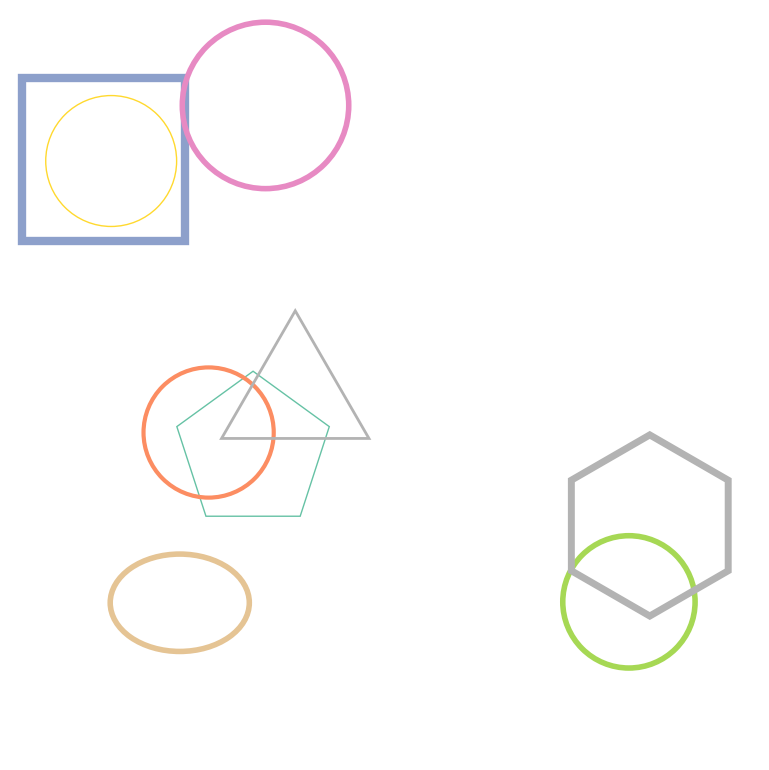[{"shape": "pentagon", "thickness": 0.5, "radius": 0.52, "center": [0.329, 0.414]}, {"shape": "circle", "thickness": 1.5, "radius": 0.42, "center": [0.271, 0.438]}, {"shape": "square", "thickness": 3, "radius": 0.53, "center": [0.135, 0.793]}, {"shape": "circle", "thickness": 2, "radius": 0.54, "center": [0.345, 0.863]}, {"shape": "circle", "thickness": 2, "radius": 0.43, "center": [0.817, 0.218]}, {"shape": "circle", "thickness": 0.5, "radius": 0.42, "center": [0.144, 0.791]}, {"shape": "oval", "thickness": 2, "radius": 0.45, "center": [0.233, 0.217]}, {"shape": "hexagon", "thickness": 2.5, "radius": 0.59, "center": [0.844, 0.318]}, {"shape": "triangle", "thickness": 1, "radius": 0.55, "center": [0.383, 0.486]}]